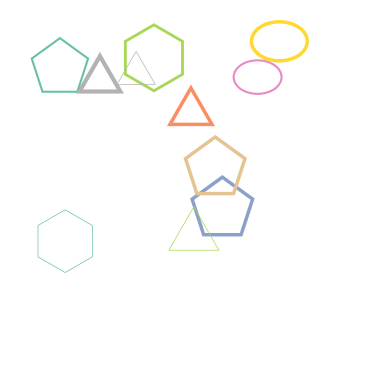[{"shape": "pentagon", "thickness": 1.5, "radius": 0.38, "center": [0.156, 0.824]}, {"shape": "hexagon", "thickness": 0.5, "radius": 0.41, "center": [0.169, 0.374]}, {"shape": "triangle", "thickness": 2.5, "radius": 0.32, "center": [0.496, 0.708]}, {"shape": "pentagon", "thickness": 2.5, "radius": 0.41, "center": [0.578, 0.457]}, {"shape": "oval", "thickness": 1.5, "radius": 0.31, "center": [0.669, 0.8]}, {"shape": "hexagon", "thickness": 2, "radius": 0.43, "center": [0.4, 0.85]}, {"shape": "triangle", "thickness": 0.5, "radius": 0.38, "center": [0.504, 0.388]}, {"shape": "oval", "thickness": 2.5, "radius": 0.36, "center": [0.726, 0.893]}, {"shape": "pentagon", "thickness": 2.5, "radius": 0.41, "center": [0.559, 0.563]}, {"shape": "triangle", "thickness": 3, "radius": 0.31, "center": [0.26, 0.793]}, {"shape": "triangle", "thickness": 0.5, "radius": 0.29, "center": [0.354, 0.809]}]